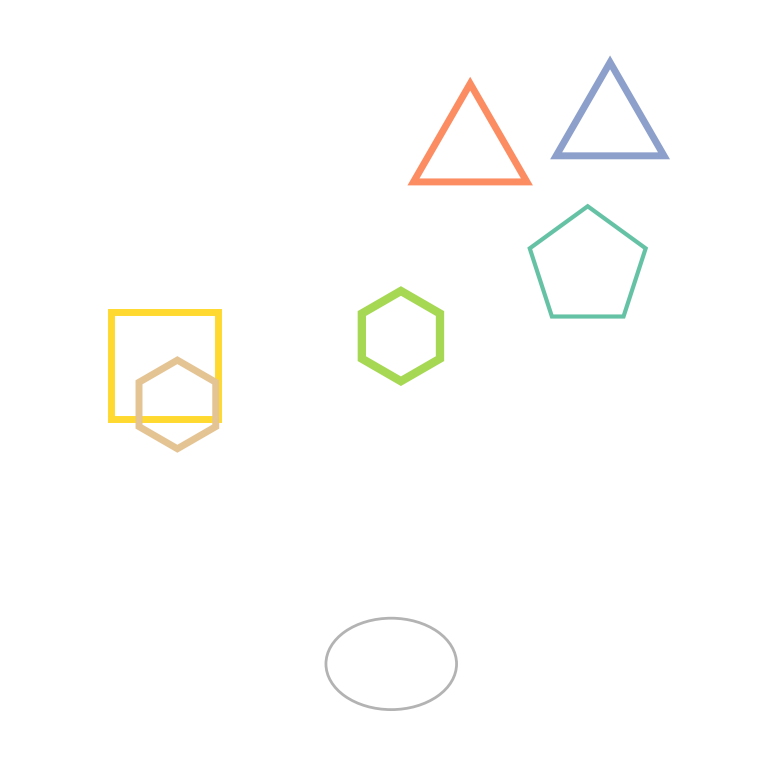[{"shape": "pentagon", "thickness": 1.5, "radius": 0.4, "center": [0.763, 0.653]}, {"shape": "triangle", "thickness": 2.5, "radius": 0.43, "center": [0.611, 0.806]}, {"shape": "triangle", "thickness": 2.5, "radius": 0.4, "center": [0.792, 0.838]}, {"shape": "hexagon", "thickness": 3, "radius": 0.29, "center": [0.521, 0.564]}, {"shape": "square", "thickness": 2.5, "radius": 0.35, "center": [0.214, 0.525]}, {"shape": "hexagon", "thickness": 2.5, "radius": 0.29, "center": [0.23, 0.475]}, {"shape": "oval", "thickness": 1, "radius": 0.42, "center": [0.508, 0.138]}]